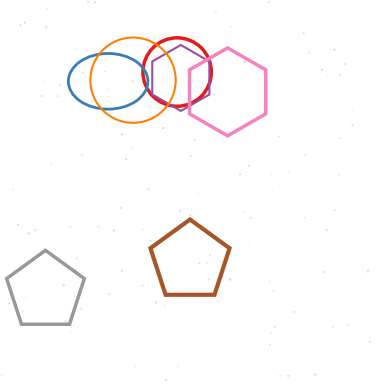[{"shape": "circle", "thickness": 2.5, "radius": 0.44, "center": [0.46, 0.813]}, {"shape": "oval", "thickness": 2, "radius": 0.52, "center": [0.281, 0.789]}, {"shape": "hexagon", "thickness": 1.5, "radius": 0.43, "center": [0.47, 0.798]}, {"shape": "circle", "thickness": 1.5, "radius": 0.55, "center": [0.346, 0.792]}, {"shape": "pentagon", "thickness": 3, "radius": 0.54, "center": [0.494, 0.322]}, {"shape": "hexagon", "thickness": 2.5, "radius": 0.57, "center": [0.591, 0.761]}, {"shape": "pentagon", "thickness": 2.5, "radius": 0.53, "center": [0.118, 0.244]}]